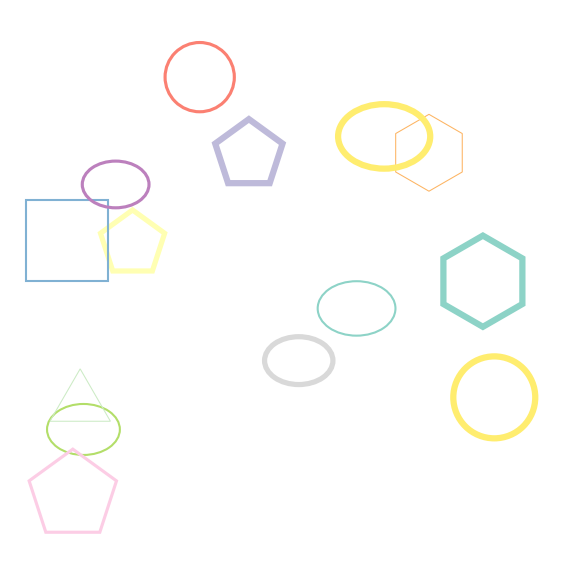[{"shape": "hexagon", "thickness": 3, "radius": 0.39, "center": [0.836, 0.512]}, {"shape": "oval", "thickness": 1, "radius": 0.34, "center": [0.617, 0.465]}, {"shape": "pentagon", "thickness": 2.5, "radius": 0.29, "center": [0.23, 0.577]}, {"shape": "pentagon", "thickness": 3, "radius": 0.31, "center": [0.431, 0.732]}, {"shape": "circle", "thickness": 1.5, "radius": 0.3, "center": [0.346, 0.866]}, {"shape": "square", "thickness": 1, "radius": 0.35, "center": [0.116, 0.582]}, {"shape": "hexagon", "thickness": 0.5, "radius": 0.33, "center": [0.743, 0.735]}, {"shape": "oval", "thickness": 1, "radius": 0.32, "center": [0.145, 0.255]}, {"shape": "pentagon", "thickness": 1.5, "radius": 0.4, "center": [0.126, 0.142]}, {"shape": "oval", "thickness": 2.5, "radius": 0.3, "center": [0.517, 0.375]}, {"shape": "oval", "thickness": 1.5, "radius": 0.29, "center": [0.2, 0.68]}, {"shape": "triangle", "thickness": 0.5, "radius": 0.3, "center": [0.139, 0.3]}, {"shape": "circle", "thickness": 3, "radius": 0.35, "center": [0.856, 0.311]}, {"shape": "oval", "thickness": 3, "radius": 0.4, "center": [0.665, 0.763]}]